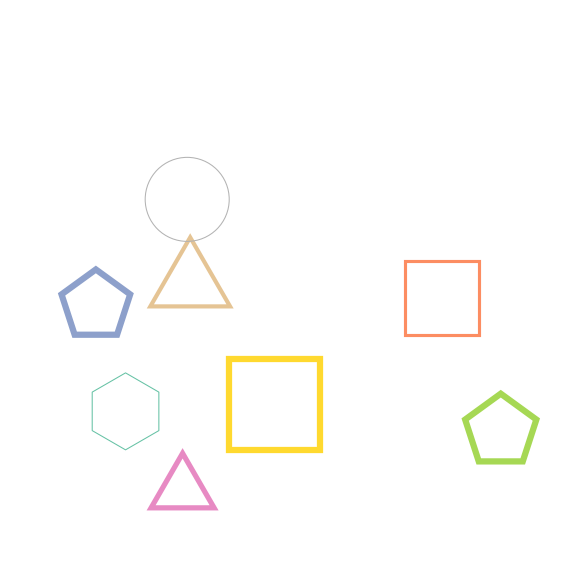[{"shape": "hexagon", "thickness": 0.5, "radius": 0.33, "center": [0.217, 0.287]}, {"shape": "square", "thickness": 1.5, "radius": 0.32, "center": [0.765, 0.483]}, {"shape": "pentagon", "thickness": 3, "radius": 0.31, "center": [0.166, 0.47]}, {"shape": "triangle", "thickness": 2.5, "radius": 0.31, "center": [0.316, 0.151]}, {"shape": "pentagon", "thickness": 3, "radius": 0.32, "center": [0.867, 0.253]}, {"shape": "square", "thickness": 3, "radius": 0.39, "center": [0.475, 0.298]}, {"shape": "triangle", "thickness": 2, "radius": 0.4, "center": [0.329, 0.508]}, {"shape": "circle", "thickness": 0.5, "radius": 0.36, "center": [0.324, 0.654]}]